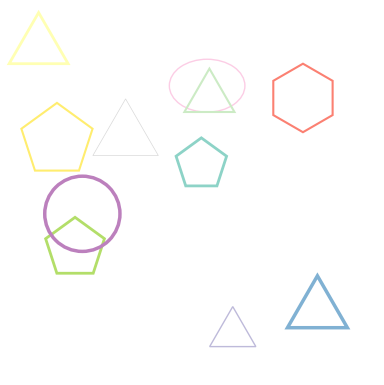[{"shape": "pentagon", "thickness": 2, "radius": 0.34, "center": [0.523, 0.573]}, {"shape": "triangle", "thickness": 2, "radius": 0.44, "center": [0.1, 0.879]}, {"shape": "triangle", "thickness": 1, "radius": 0.35, "center": [0.605, 0.134]}, {"shape": "hexagon", "thickness": 1.5, "radius": 0.44, "center": [0.787, 0.746]}, {"shape": "triangle", "thickness": 2.5, "radius": 0.45, "center": [0.824, 0.194]}, {"shape": "pentagon", "thickness": 2, "radius": 0.4, "center": [0.195, 0.355]}, {"shape": "oval", "thickness": 1, "radius": 0.49, "center": [0.538, 0.777]}, {"shape": "triangle", "thickness": 0.5, "radius": 0.49, "center": [0.326, 0.645]}, {"shape": "circle", "thickness": 2.5, "radius": 0.49, "center": [0.214, 0.445]}, {"shape": "triangle", "thickness": 1.5, "radius": 0.38, "center": [0.544, 0.747]}, {"shape": "pentagon", "thickness": 1.5, "radius": 0.49, "center": [0.148, 0.636]}]